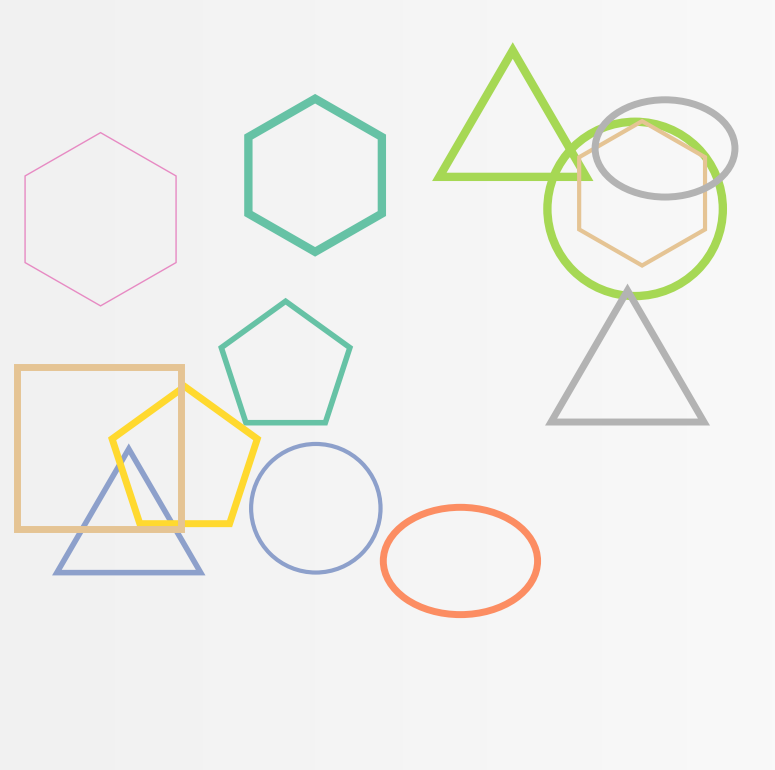[{"shape": "hexagon", "thickness": 3, "radius": 0.5, "center": [0.407, 0.772]}, {"shape": "pentagon", "thickness": 2, "radius": 0.44, "center": [0.369, 0.522]}, {"shape": "oval", "thickness": 2.5, "radius": 0.5, "center": [0.594, 0.271]}, {"shape": "triangle", "thickness": 2, "radius": 0.54, "center": [0.166, 0.31]}, {"shape": "circle", "thickness": 1.5, "radius": 0.42, "center": [0.408, 0.34]}, {"shape": "hexagon", "thickness": 0.5, "radius": 0.56, "center": [0.13, 0.715]}, {"shape": "triangle", "thickness": 3, "radius": 0.55, "center": [0.662, 0.825]}, {"shape": "circle", "thickness": 3, "radius": 0.57, "center": [0.82, 0.729]}, {"shape": "pentagon", "thickness": 2.5, "radius": 0.49, "center": [0.238, 0.4]}, {"shape": "square", "thickness": 2.5, "radius": 0.53, "center": [0.128, 0.418]}, {"shape": "hexagon", "thickness": 1.5, "radius": 0.47, "center": [0.829, 0.749]}, {"shape": "triangle", "thickness": 2.5, "radius": 0.57, "center": [0.81, 0.509]}, {"shape": "oval", "thickness": 2.5, "radius": 0.45, "center": [0.858, 0.807]}]